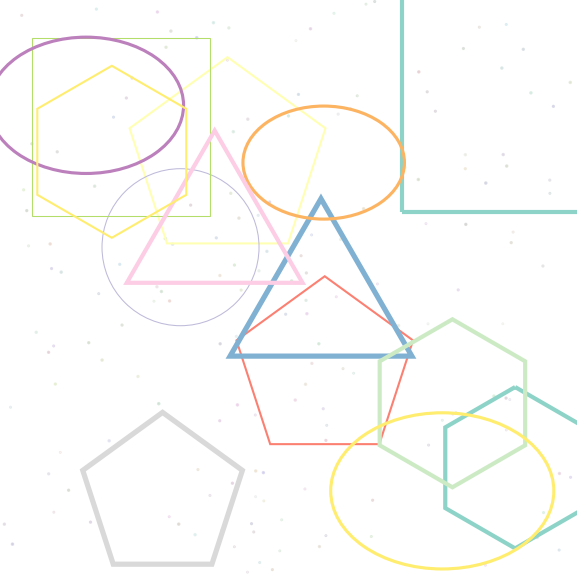[{"shape": "square", "thickness": 2, "radius": 0.94, "center": [0.884, 0.82]}, {"shape": "hexagon", "thickness": 2, "radius": 0.7, "center": [0.892, 0.189]}, {"shape": "pentagon", "thickness": 1, "radius": 0.89, "center": [0.394, 0.722]}, {"shape": "circle", "thickness": 0.5, "radius": 0.68, "center": [0.313, 0.571]}, {"shape": "pentagon", "thickness": 1, "radius": 0.8, "center": [0.562, 0.36]}, {"shape": "triangle", "thickness": 2.5, "radius": 0.91, "center": [0.556, 0.473]}, {"shape": "oval", "thickness": 1.5, "radius": 0.7, "center": [0.561, 0.718]}, {"shape": "square", "thickness": 0.5, "radius": 0.77, "center": [0.21, 0.779]}, {"shape": "triangle", "thickness": 2, "radius": 0.88, "center": [0.372, 0.597]}, {"shape": "pentagon", "thickness": 2.5, "radius": 0.73, "center": [0.282, 0.14]}, {"shape": "oval", "thickness": 1.5, "radius": 0.84, "center": [0.149, 0.817]}, {"shape": "hexagon", "thickness": 2, "radius": 0.73, "center": [0.783, 0.301]}, {"shape": "hexagon", "thickness": 1, "radius": 0.74, "center": [0.194, 0.736]}, {"shape": "oval", "thickness": 1.5, "radius": 0.97, "center": [0.766, 0.149]}]